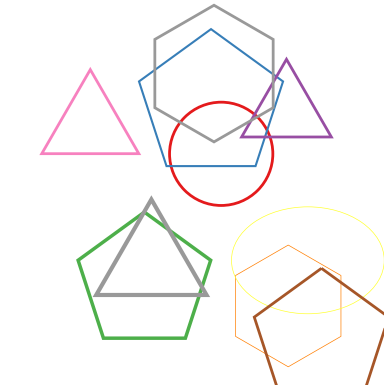[{"shape": "circle", "thickness": 2, "radius": 0.67, "center": [0.575, 0.6]}, {"shape": "pentagon", "thickness": 1.5, "radius": 0.98, "center": [0.548, 0.728]}, {"shape": "pentagon", "thickness": 2.5, "radius": 0.91, "center": [0.375, 0.268]}, {"shape": "triangle", "thickness": 2, "radius": 0.67, "center": [0.744, 0.711]}, {"shape": "hexagon", "thickness": 0.5, "radius": 0.79, "center": [0.749, 0.205]}, {"shape": "oval", "thickness": 0.5, "radius": 0.99, "center": [0.8, 0.324]}, {"shape": "pentagon", "thickness": 2, "radius": 0.92, "center": [0.835, 0.12]}, {"shape": "triangle", "thickness": 2, "radius": 0.73, "center": [0.235, 0.674]}, {"shape": "triangle", "thickness": 3, "radius": 0.83, "center": [0.393, 0.317]}, {"shape": "hexagon", "thickness": 2, "radius": 0.89, "center": [0.556, 0.809]}]